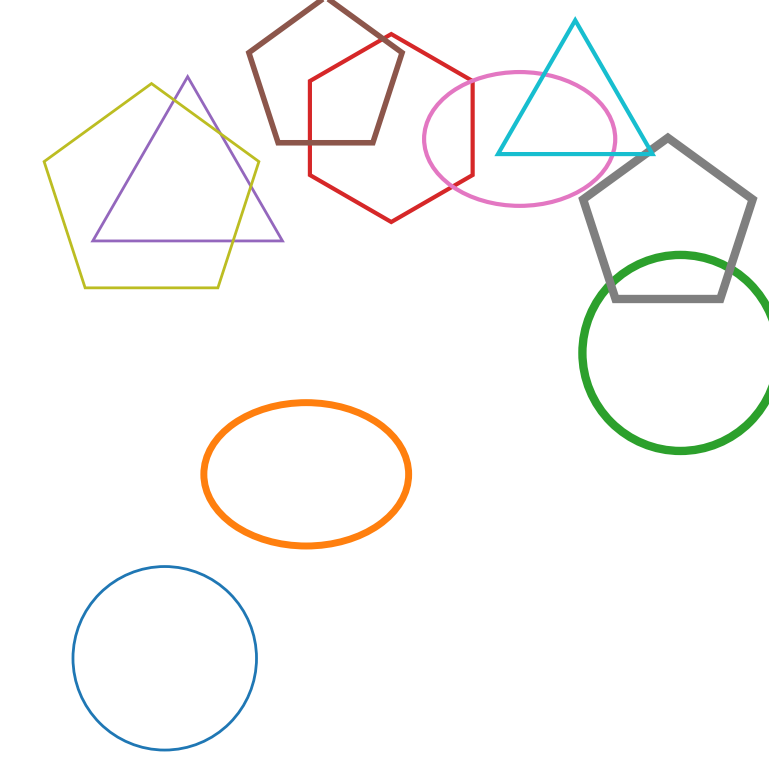[{"shape": "circle", "thickness": 1, "radius": 0.6, "center": [0.214, 0.145]}, {"shape": "oval", "thickness": 2.5, "radius": 0.66, "center": [0.398, 0.384]}, {"shape": "circle", "thickness": 3, "radius": 0.64, "center": [0.884, 0.542]}, {"shape": "hexagon", "thickness": 1.5, "radius": 0.61, "center": [0.508, 0.834]}, {"shape": "triangle", "thickness": 1, "radius": 0.71, "center": [0.244, 0.758]}, {"shape": "pentagon", "thickness": 2, "radius": 0.52, "center": [0.423, 0.899]}, {"shape": "oval", "thickness": 1.5, "radius": 0.62, "center": [0.675, 0.82]}, {"shape": "pentagon", "thickness": 3, "radius": 0.58, "center": [0.867, 0.705]}, {"shape": "pentagon", "thickness": 1, "radius": 0.73, "center": [0.197, 0.745]}, {"shape": "triangle", "thickness": 1.5, "radius": 0.58, "center": [0.747, 0.858]}]